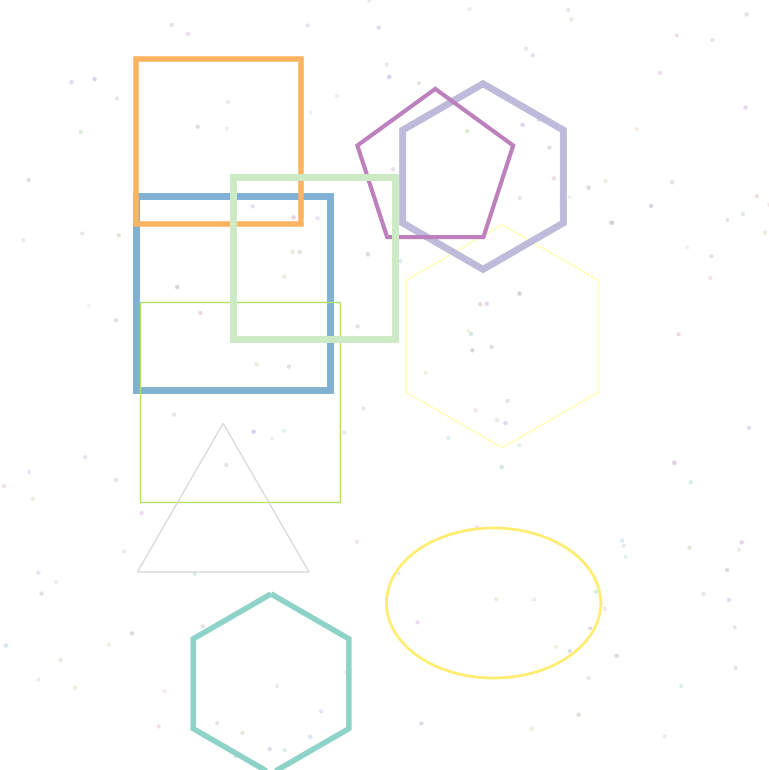[{"shape": "hexagon", "thickness": 2, "radius": 0.58, "center": [0.352, 0.112]}, {"shape": "hexagon", "thickness": 0.5, "radius": 0.72, "center": [0.652, 0.563]}, {"shape": "hexagon", "thickness": 2.5, "radius": 0.6, "center": [0.627, 0.771]}, {"shape": "square", "thickness": 2.5, "radius": 0.63, "center": [0.303, 0.62]}, {"shape": "square", "thickness": 2, "radius": 0.54, "center": [0.284, 0.816]}, {"shape": "square", "thickness": 0.5, "radius": 0.65, "center": [0.312, 0.478]}, {"shape": "triangle", "thickness": 0.5, "radius": 0.64, "center": [0.29, 0.321]}, {"shape": "pentagon", "thickness": 1.5, "radius": 0.53, "center": [0.565, 0.778]}, {"shape": "square", "thickness": 2.5, "radius": 0.53, "center": [0.407, 0.665]}, {"shape": "oval", "thickness": 1, "radius": 0.7, "center": [0.641, 0.217]}]